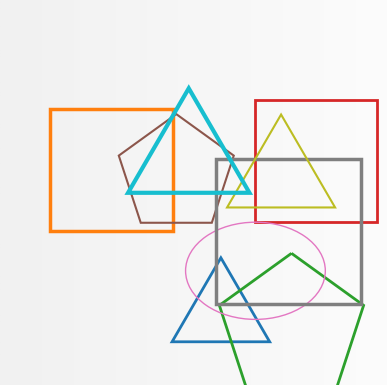[{"shape": "triangle", "thickness": 2, "radius": 0.73, "center": [0.57, 0.185]}, {"shape": "square", "thickness": 2.5, "radius": 0.79, "center": [0.288, 0.559]}, {"shape": "pentagon", "thickness": 2, "radius": 0.98, "center": [0.752, 0.146]}, {"shape": "square", "thickness": 2, "radius": 0.79, "center": [0.814, 0.582]}, {"shape": "pentagon", "thickness": 1.5, "radius": 0.78, "center": [0.455, 0.548]}, {"shape": "oval", "thickness": 1, "radius": 0.9, "center": [0.659, 0.297]}, {"shape": "square", "thickness": 2.5, "radius": 0.94, "center": [0.745, 0.399]}, {"shape": "triangle", "thickness": 1.5, "radius": 0.8, "center": [0.725, 0.542]}, {"shape": "triangle", "thickness": 3, "radius": 0.9, "center": [0.487, 0.59]}]